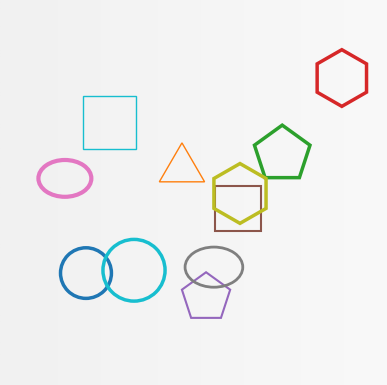[{"shape": "circle", "thickness": 2.5, "radius": 0.33, "center": [0.222, 0.291]}, {"shape": "triangle", "thickness": 1, "radius": 0.34, "center": [0.47, 0.561]}, {"shape": "pentagon", "thickness": 2.5, "radius": 0.38, "center": [0.728, 0.6]}, {"shape": "hexagon", "thickness": 2.5, "radius": 0.37, "center": [0.882, 0.797]}, {"shape": "pentagon", "thickness": 1.5, "radius": 0.33, "center": [0.532, 0.227]}, {"shape": "square", "thickness": 1.5, "radius": 0.29, "center": [0.614, 0.458]}, {"shape": "oval", "thickness": 3, "radius": 0.34, "center": [0.167, 0.537]}, {"shape": "oval", "thickness": 2, "radius": 0.37, "center": [0.552, 0.306]}, {"shape": "hexagon", "thickness": 2.5, "radius": 0.39, "center": [0.619, 0.498]}, {"shape": "square", "thickness": 1, "radius": 0.34, "center": [0.283, 0.682]}, {"shape": "circle", "thickness": 2.5, "radius": 0.4, "center": [0.346, 0.298]}]